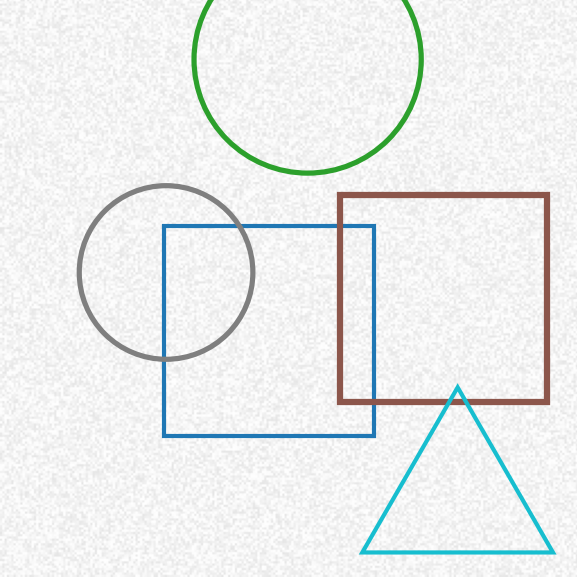[{"shape": "square", "thickness": 2, "radius": 0.91, "center": [0.466, 0.426]}, {"shape": "circle", "thickness": 2.5, "radius": 0.98, "center": [0.533, 0.896]}, {"shape": "square", "thickness": 3, "radius": 0.9, "center": [0.768, 0.482]}, {"shape": "circle", "thickness": 2.5, "radius": 0.75, "center": [0.288, 0.527]}, {"shape": "triangle", "thickness": 2, "radius": 0.95, "center": [0.792, 0.138]}]